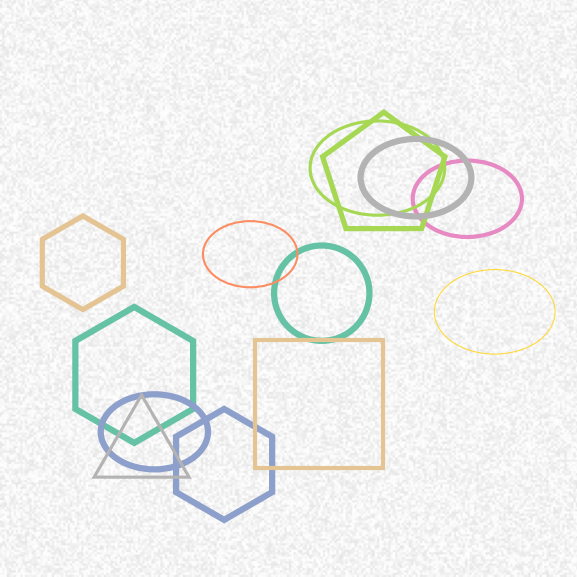[{"shape": "hexagon", "thickness": 3, "radius": 0.59, "center": [0.232, 0.35]}, {"shape": "circle", "thickness": 3, "radius": 0.41, "center": [0.557, 0.491]}, {"shape": "oval", "thickness": 1, "radius": 0.41, "center": [0.433, 0.559]}, {"shape": "hexagon", "thickness": 3, "radius": 0.48, "center": [0.388, 0.195]}, {"shape": "oval", "thickness": 3, "radius": 0.46, "center": [0.267, 0.251]}, {"shape": "oval", "thickness": 2, "radius": 0.47, "center": [0.809, 0.655]}, {"shape": "oval", "thickness": 1.5, "radius": 0.58, "center": [0.654, 0.708]}, {"shape": "pentagon", "thickness": 2.5, "radius": 0.56, "center": [0.665, 0.693]}, {"shape": "oval", "thickness": 0.5, "radius": 0.52, "center": [0.857, 0.459]}, {"shape": "square", "thickness": 2, "radius": 0.55, "center": [0.552, 0.299]}, {"shape": "hexagon", "thickness": 2.5, "radius": 0.41, "center": [0.143, 0.544]}, {"shape": "oval", "thickness": 3, "radius": 0.48, "center": [0.72, 0.691]}, {"shape": "triangle", "thickness": 1.5, "radius": 0.47, "center": [0.245, 0.22]}]